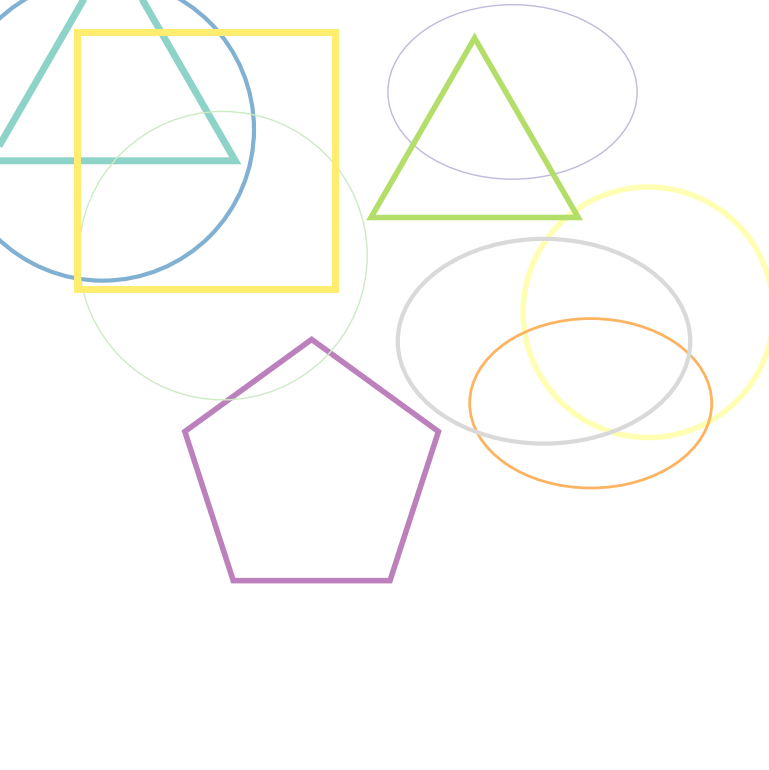[{"shape": "triangle", "thickness": 2.5, "radius": 0.92, "center": [0.147, 0.883]}, {"shape": "circle", "thickness": 2, "radius": 0.81, "center": [0.842, 0.594]}, {"shape": "oval", "thickness": 0.5, "radius": 0.81, "center": [0.666, 0.881]}, {"shape": "circle", "thickness": 1.5, "radius": 0.98, "center": [0.133, 0.832]}, {"shape": "oval", "thickness": 1, "radius": 0.79, "center": [0.767, 0.476]}, {"shape": "triangle", "thickness": 2, "radius": 0.78, "center": [0.616, 0.795]}, {"shape": "oval", "thickness": 1.5, "radius": 0.95, "center": [0.707, 0.557]}, {"shape": "pentagon", "thickness": 2, "radius": 0.87, "center": [0.405, 0.386]}, {"shape": "circle", "thickness": 0.5, "radius": 0.94, "center": [0.29, 0.668]}, {"shape": "square", "thickness": 2.5, "radius": 0.84, "center": [0.267, 0.792]}]